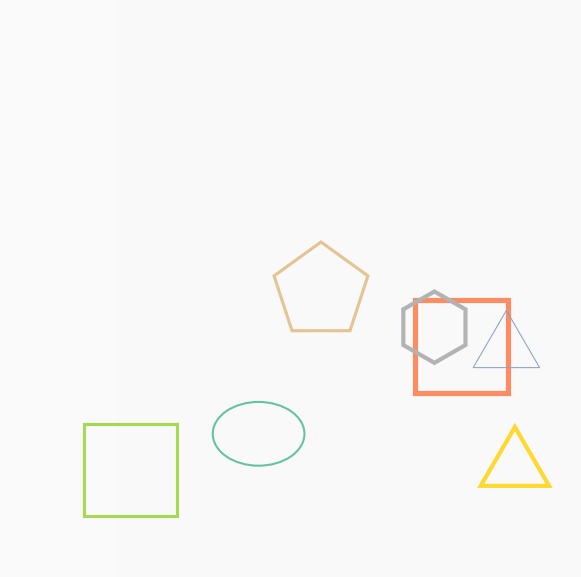[{"shape": "oval", "thickness": 1, "radius": 0.39, "center": [0.445, 0.248]}, {"shape": "square", "thickness": 2.5, "radius": 0.4, "center": [0.794, 0.399]}, {"shape": "triangle", "thickness": 0.5, "radius": 0.33, "center": [0.871, 0.396]}, {"shape": "square", "thickness": 1.5, "radius": 0.4, "center": [0.224, 0.185]}, {"shape": "triangle", "thickness": 2, "radius": 0.34, "center": [0.886, 0.192]}, {"shape": "pentagon", "thickness": 1.5, "radius": 0.42, "center": [0.552, 0.495]}, {"shape": "hexagon", "thickness": 2, "radius": 0.31, "center": [0.747, 0.433]}]